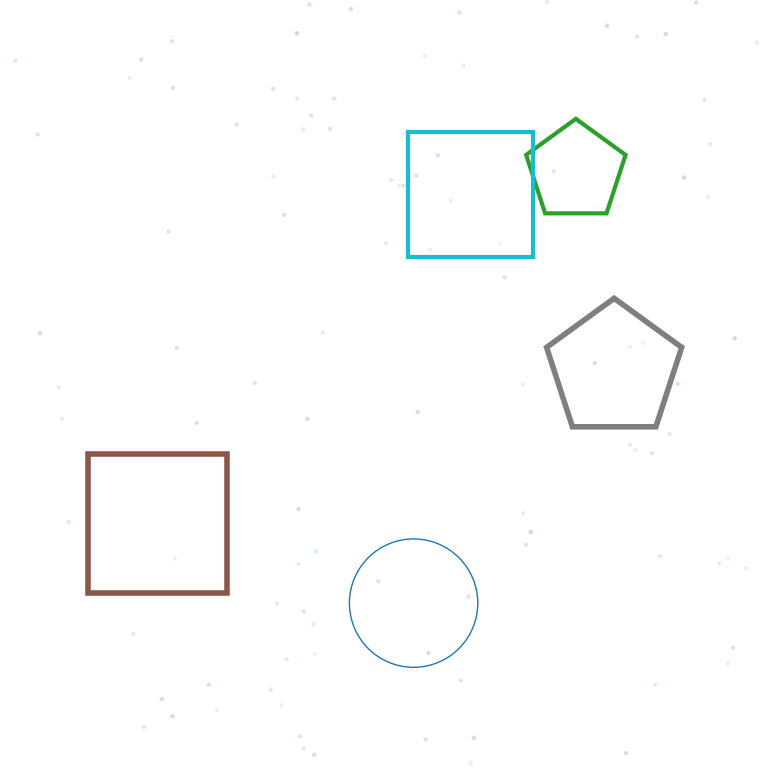[{"shape": "circle", "thickness": 0.5, "radius": 0.42, "center": [0.537, 0.217]}, {"shape": "pentagon", "thickness": 1.5, "radius": 0.34, "center": [0.748, 0.778]}, {"shape": "square", "thickness": 2, "radius": 0.45, "center": [0.205, 0.32]}, {"shape": "pentagon", "thickness": 2, "radius": 0.46, "center": [0.798, 0.52]}, {"shape": "square", "thickness": 1.5, "radius": 0.41, "center": [0.611, 0.747]}]